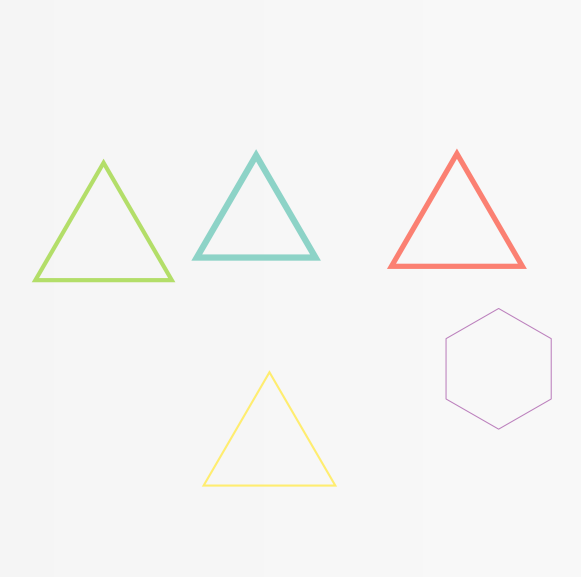[{"shape": "triangle", "thickness": 3, "radius": 0.59, "center": [0.441, 0.612]}, {"shape": "triangle", "thickness": 2.5, "radius": 0.65, "center": [0.786, 0.603]}, {"shape": "triangle", "thickness": 2, "radius": 0.68, "center": [0.178, 0.582]}, {"shape": "hexagon", "thickness": 0.5, "radius": 0.52, "center": [0.858, 0.36]}, {"shape": "triangle", "thickness": 1, "radius": 0.65, "center": [0.464, 0.224]}]